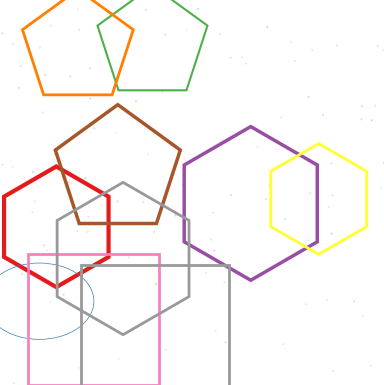[{"shape": "hexagon", "thickness": 3, "radius": 0.78, "center": [0.146, 0.411]}, {"shape": "oval", "thickness": 0.5, "radius": 0.71, "center": [0.102, 0.218]}, {"shape": "pentagon", "thickness": 1.5, "radius": 0.75, "center": [0.396, 0.887]}, {"shape": "hexagon", "thickness": 2.5, "radius": 1.0, "center": [0.651, 0.472]}, {"shape": "pentagon", "thickness": 2, "radius": 0.76, "center": [0.202, 0.876]}, {"shape": "hexagon", "thickness": 2, "radius": 0.72, "center": [0.828, 0.483]}, {"shape": "pentagon", "thickness": 2.5, "radius": 0.85, "center": [0.306, 0.557]}, {"shape": "square", "thickness": 2, "radius": 0.85, "center": [0.243, 0.17]}, {"shape": "hexagon", "thickness": 2, "radius": 0.99, "center": [0.32, 0.328]}, {"shape": "square", "thickness": 2, "radius": 0.96, "center": [0.402, 0.119]}]